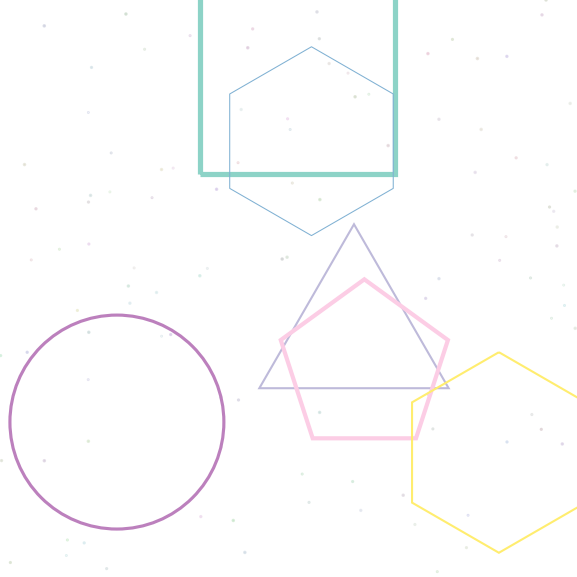[{"shape": "square", "thickness": 2.5, "radius": 0.84, "center": [0.515, 0.867]}, {"shape": "triangle", "thickness": 1, "radius": 0.95, "center": [0.613, 0.422]}, {"shape": "hexagon", "thickness": 0.5, "radius": 0.82, "center": [0.539, 0.755]}, {"shape": "pentagon", "thickness": 2, "radius": 0.76, "center": [0.631, 0.363]}, {"shape": "circle", "thickness": 1.5, "radius": 0.93, "center": [0.202, 0.268]}, {"shape": "hexagon", "thickness": 1, "radius": 0.87, "center": [0.864, 0.216]}]